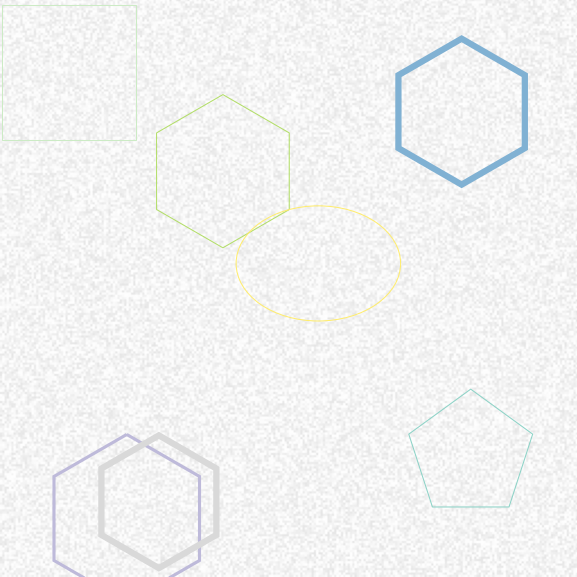[{"shape": "pentagon", "thickness": 0.5, "radius": 0.56, "center": [0.815, 0.213]}, {"shape": "hexagon", "thickness": 1.5, "radius": 0.73, "center": [0.219, 0.101]}, {"shape": "hexagon", "thickness": 3, "radius": 0.63, "center": [0.799, 0.806]}, {"shape": "hexagon", "thickness": 0.5, "radius": 0.66, "center": [0.386, 0.703]}, {"shape": "hexagon", "thickness": 3, "radius": 0.57, "center": [0.275, 0.13]}, {"shape": "square", "thickness": 0.5, "radius": 0.58, "center": [0.119, 0.873]}, {"shape": "oval", "thickness": 0.5, "radius": 0.71, "center": [0.551, 0.543]}]